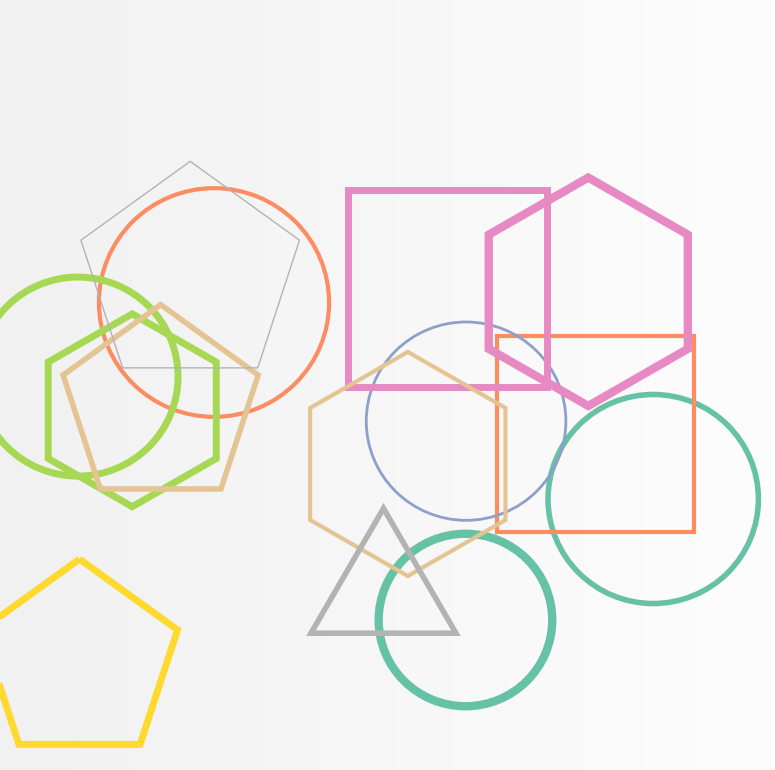[{"shape": "circle", "thickness": 2, "radius": 0.68, "center": [0.843, 0.352]}, {"shape": "circle", "thickness": 3, "radius": 0.56, "center": [0.601, 0.195]}, {"shape": "square", "thickness": 1.5, "radius": 0.64, "center": [0.768, 0.437]}, {"shape": "circle", "thickness": 1.5, "radius": 0.74, "center": [0.276, 0.607]}, {"shape": "circle", "thickness": 1, "radius": 0.64, "center": [0.601, 0.453]}, {"shape": "hexagon", "thickness": 3, "radius": 0.74, "center": [0.759, 0.621]}, {"shape": "square", "thickness": 2.5, "radius": 0.64, "center": [0.577, 0.626]}, {"shape": "circle", "thickness": 2.5, "radius": 0.65, "center": [0.101, 0.511]}, {"shape": "hexagon", "thickness": 2.5, "radius": 0.63, "center": [0.171, 0.467]}, {"shape": "pentagon", "thickness": 2.5, "radius": 0.67, "center": [0.103, 0.141]}, {"shape": "pentagon", "thickness": 2, "radius": 0.66, "center": [0.207, 0.472]}, {"shape": "hexagon", "thickness": 1.5, "radius": 0.73, "center": [0.526, 0.397]}, {"shape": "pentagon", "thickness": 0.5, "radius": 0.74, "center": [0.245, 0.642]}, {"shape": "triangle", "thickness": 2, "radius": 0.54, "center": [0.495, 0.232]}]